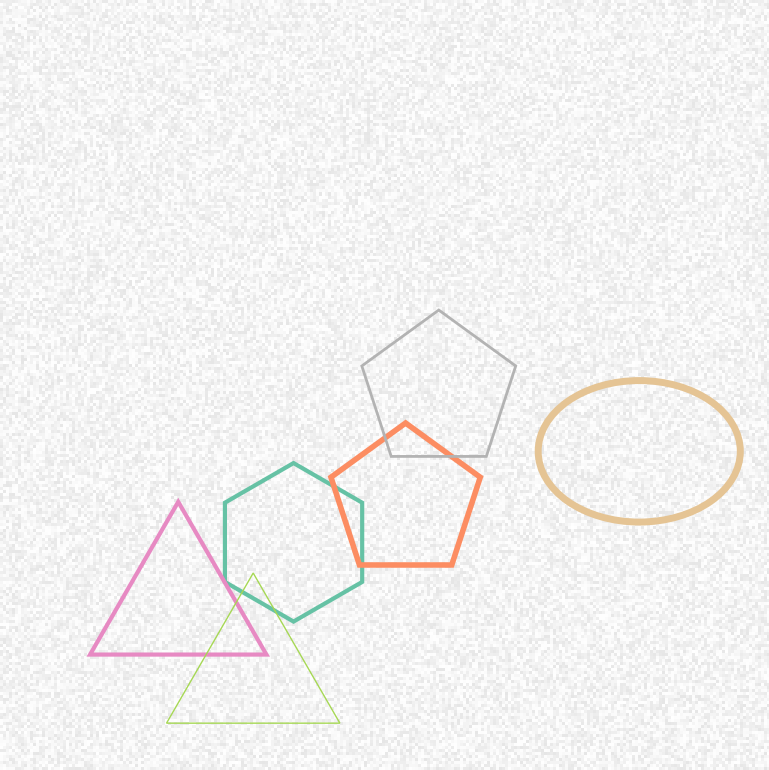[{"shape": "hexagon", "thickness": 1.5, "radius": 0.51, "center": [0.381, 0.296]}, {"shape": "pentagon", "thickness": 2, "radius": 0.51, "center": [0.527, 0.349]}, {"shape": "triangle", "thickness": 1.5, "radius": 0.66, "center": [0.231, 0.216]}, {"shape": "triangle", "thickness": 0.5, "radius": 0.65, "center": [0.329, 0.126]}, {"shape": "oval", "thickness": 2.5, "radius": 0.66, "center": [0.83, 0.414]}, {"shape": "pentagon", "thickness": 1, "radius": 0.53, "center": [0.57, 0.492]}]